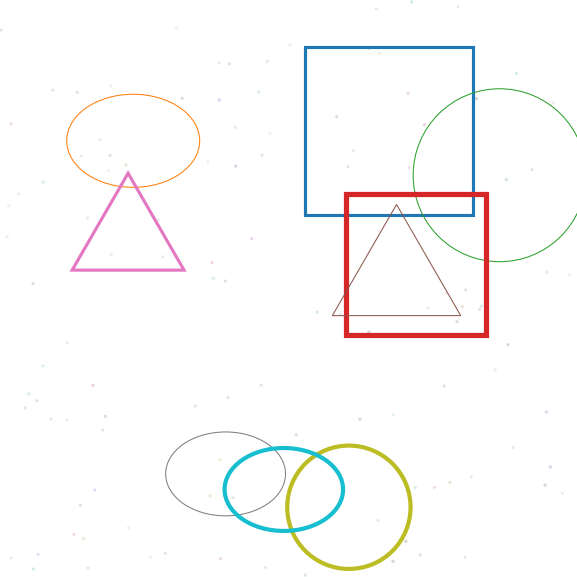[{"shape": "square", "thickness": 1.5, "radius": 0.73, "center": [0.673, 0.772]}, {"shape": "oval", "thickness": 0.5, "radius": 0.58, "center": [0.231, 0.755]}, {"shape": "circle", "thickness": 0.5, "radius": 0.75, "center": [0.865, 0.696]}, {"shape": "square", "thickness": 2.5, "radius": 0.61, "center": [0.72, 0.541]}, {"shape": "triangle", "thickness": 0.5, "radius": 0.64, "center": [0.687, 0.517]}, {"shape": "triangle", "thickness": 1.5, "radius": 0.56, "center": [0.222, 0.587]}, {"shape": "oval", "thickness": 0.5, "radius": 0.52, "center": [0.391, 0.179]}, {"shape": "circle", "thickness": 2, "radius": 0.53, "center": [0.604, 0.121]}, {"shape": "oval", "thickness": 2, "radius": 0.51, "center": [0.491, 0.152]}]